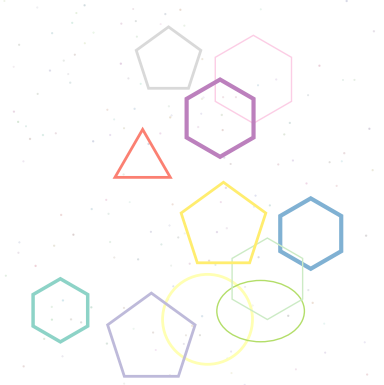[{"shape": "hexagon", "thickness": 2.5, "radius": 0.41, "center": [0.157, 0.194]}, {"shape": "circle", "thickness": 2, "radius": 0.58, "center": [0.539, 0.171]}, {"shape": "pentagon", "thickness": 2, "radius": 0.6, "center": [0.393, 0.119]}, {"shape": "triangle", "thickness": 2, "radius": 0.42, "center": [0.371, 0.581]}, {"shape": "hexagon", "thickness": 3, "radius": 0.46, "center": [0.807, 0.393]}, {"shape": "oval", "thickness": 1, "radius": 0.57, "center": [0.677, 0.192]}, {"shape": "hexagon", "thickness": 1, "radius": 0.57, "center": [0.658, 0.794]}, {"shape": "pentagon", "thickness": 2, "radius": 0.44, "center": [0.438, 0.842]}, {"shape": "hexagon", "thickness": 3, "radius": 0.5, "center": [0.572, 0.693]}, {"shape": "hexagon", "thickness": 1, "radius": 0.53, "center": [0.694, 0.276]}, {"shape": "pentagon", "thickness": 2, "radius": 0.58, "center": [0.58, 0.411]}]